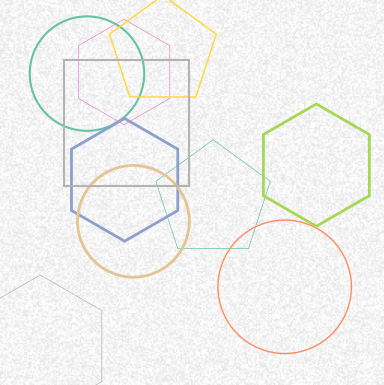[{"shape": "circle", "thickness": 1.5, "radius": 0.74, "center": [0.226, 0.809]}, {"shape": "pentagon", "thickness": 0.5, "radius": 0.78, "center": [0.554, 0.481]}, {"shape": "circle", "thickness": 1, "radius": 0.87, "center": [0.739, 0.255]}, {"shape": "hexagon", "thickness": 2, "radius": 0.8, "center": [0.324, 0.533]}, {"shape": "hexagon", "thickness": 0.5, "radius": 0.69, "center": [0.322, 0.813]}, {"shape": "hexagon", "thickness": 2, "radius": 0.79, "center": [0.822, 0.571]}, {"shape": "pentagon", "thickness": 1, "radius": 0.73, "center": [0.423, 0.866]}, {"shape": "circle", "thickness": 2, "radius": 0.73, "center": [0.346, 0.425]}, {"shape": "hexagon", "thickness": 0.5, "radius": 0.92, "center": [0.105, 0.101]}, {"shape": "square", "thickness": 1.5, "radius": 0.81, "center": [0.329, 0.68]}]